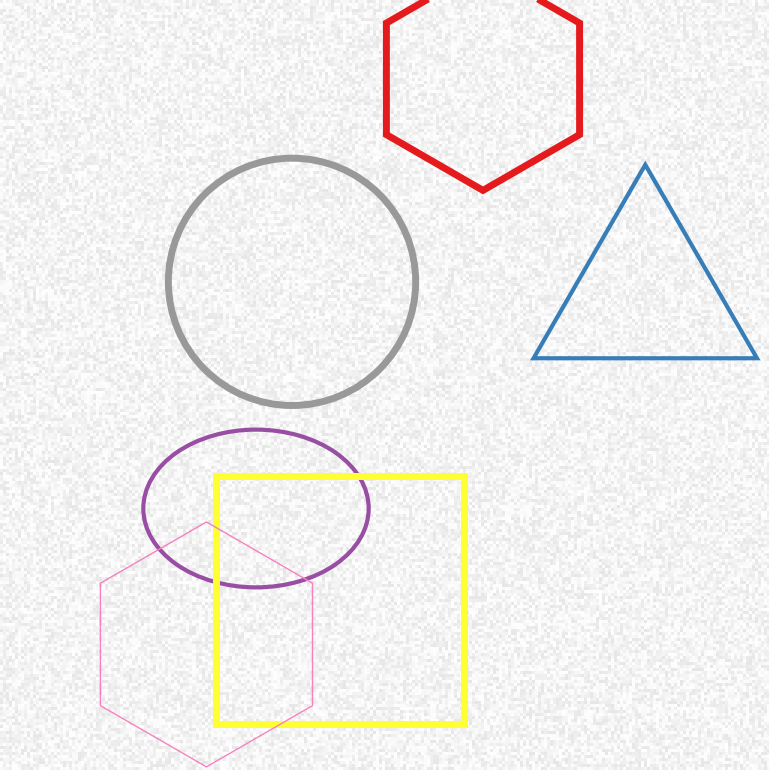[{"shape": "hexagon", "thickness": 2.5, "radius": 0.72, "center": [0.627, 0.898]}, {"shape": "triangle", "thickness": 1.5, "radius": 0.84, "center": [0.838, 0.619]}, {"shape": "oval", "thickness": 1.5, "radius": 0.73, "center": [0.332, 0.34]}, {"shape": "square", "thickness": 2.5, "radius": 0.8, "center": [0.442, 0.221]}, {"shape": "hexagon", "thickness": 0.5, "radius": 0.8, "center": [0.268, 0.163]}, {"shape": "circle", "thickness": 2.5, "radius": 0.8, "center": [0.379, 0.634]}]